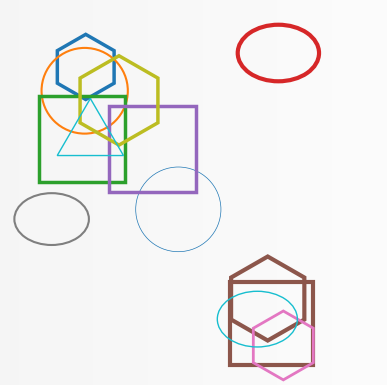[{"shape": "hexagon", "thickness": 2.5, "radius": 0.42, "center": [0.221, 0.826]}, {"shape": "circle", "thickness": 0.5, "radius": 0.55, "center": [0.46, 0.456]}, {"shape": "circle", "thickness": 1.5, "radius": 0.56, "center": [0.219, 0.764]}, {"shape": "square", "thickness": 2.5, "radius": 0.56, "center": [0.212, 0.638]}, {"shape": "oval", "thickness": 3, "radius": 0.52, "center": [0.718, 0.862]}, {"shape": "square", "thickness": 2.5, "radius": 0.56, "center": [0.393, 0.612]}, {"shape": "square", "thickness": 3, "radius": 0.54, "center": [0.7, 0.16]}, {"shape": "hexagon", "thickness": 3, "radius": 0.55, "center": [0.691, 0.225]}, {"shape": "hexagon", "thickness": 2, "radius": 0.45, "center": [0.731, 0.103]}, {"shape": "oval", "thickness": 1.5, "radius": 0.48, "center": [0.133, 0.431]}, {"shape": "hexagon", "thickness": 2.5, "radius": 0.58, "center": [0.307, 0.739]}, {"shape": "oval", "thickness": 1, "radius": 0.52, "center": [0.664, 0.171]}, {"shape": "triangle", "thickness": 1, "radius": 0.49, "center": [0.233, 0.645]}]